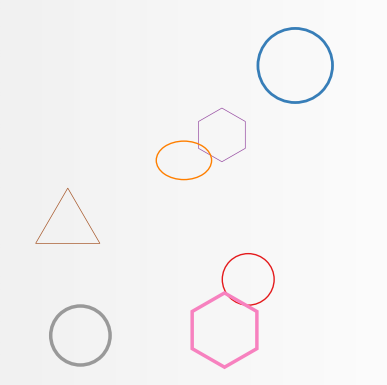[{"shape": "circle", "thickness": 1, "radius": 0.33, "center": [0.641, 0.274]}, {"shape": "circle", "thickness": 2, "radius": 0.48, "center": [0.762, 0.83]}, {"shape": "hexagon", "thickness": 0.5, "radius": 0.35, "center": [0.573, 0.65]}, {"shape": "oval", "thickness": 1, "radius": 0.36, "center": [0.475, 0.583]}, {"shape": "triangle", "thickness": 0.5, "radius": 0.48, "center": [0.175, 0.416]}, {"shape": "hexagon", "thickness": 2.5, "radius": 0.48, "center": [0.579, 0.143]}, {"shape": "circle", "thickness": 2.5, "radius": 0.38, "center": [0.207, 0.129]}]